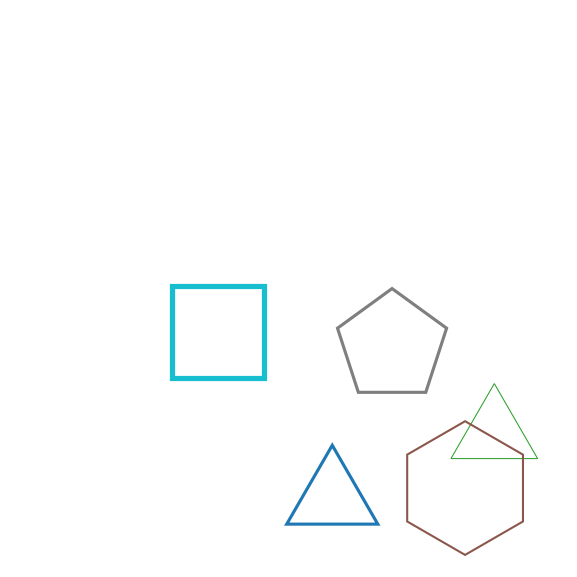[{"shape": "triangle", "thickness": 1.5, "radius": 0.46, "center": [0.575, 0.137]}, {"shape": "triangle", "thickness": 0.5, "radius": 0.43, "center": [0.856, 0.248]}, {"shape": "hexagon", "thickness": 1, "radius": 0.58, "center": [0.805, 0.154]}, {"shape": "pentagon", "thickness": 1.5, "radius": 0.5, "center": [0.679, 0.4]}, {"shape": "square", "thickness": 2.5, "radius": 0.4, "center": [0.378, 0.424]}]